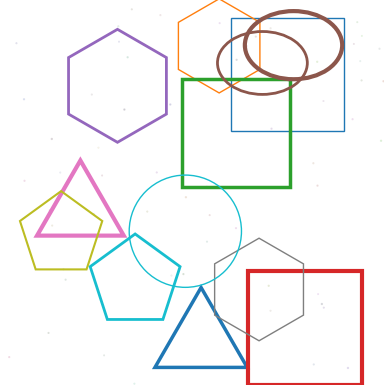[{"shape": "triangle", "thickness": 2.5, "radius": 0.69, "center": [0.522, 0.115]}, {"shape": "square", "thickness": 1, "radius": 0.73, "center": [0.747, 0.807]}, {"shape": "hexagon", "thickness": 1, "radius": 0.61, "center": [0.569, 0.881]}, {"shape": "square", "thickness": 2.5, "radius": 0.7, "center": [0.613, 0.655]}, {"shape": "square", "thickness": 3, "radius": 0.74, "center": [0.792, 0.148]}, {"shape": "hexagon", "thickness": 2, "radius": 0.73, "center": [0.305, 0.777]}, {"shape": "oval", "thickness": 3, "radius": 0.63, "center": [0.762, 0.883]}, {"shape": "oval", "thickness": 2, "radius": 0.58, "center": [0.682, 0.836]}, {"shape": "triangle", "thickness": 3, "radius": 0.65, "center": [0.209, 0.453]}, {"shape": "hexagon", "thickness": 1, "radius": 0.67, "center": [0.673, 0.248]}, {"shape": "pentagon", "thickness": 1.5, "radius": 0.56, "center": [0.159, 0.391]}, {"shape": "circle", "thickness": 1, "radius": 0.73, "center": [0.481, 0.399]}, {"shape": "pentagon", "thickness": 2, "radius": 0.61, "center": [0.351, 0.27]}]